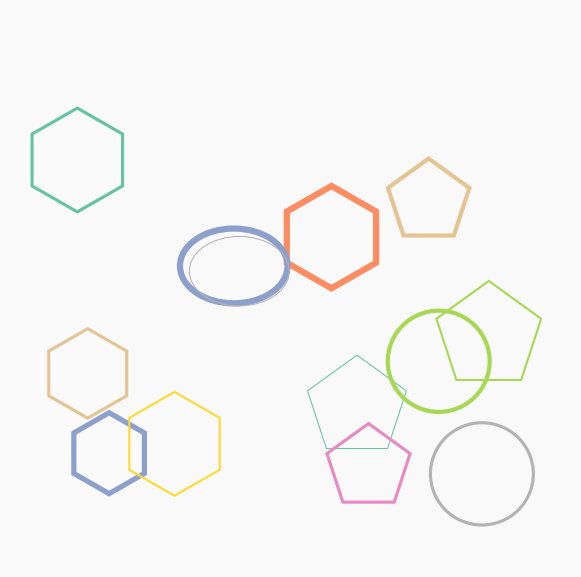[{"shape": "hexagon", "thickness": 1.5, "radius": 0.45, "center": [0.133, 0.722]}, {"shape": "pentagon", "thickness": 0.5, "radius": 0.45, "center": [0.614, 0.295]}, {"shape": "hexagon", "thickness": 3, "radius": 0.44, "center": [0.57, 0.588]}, {"shape": "oval", "thickness": 3, "radius": 0.46, "center": [0.402, 0.539]}, {"shape": "hexagon", "thickness": 2.5, "radius": 0.35, "center": [0.188, 0.214]}, {"shape": "pentagon", "thickness": 1.5, "radius": 0.38, "center": [0.634, 0.19]}, {"shape": "pentagon", "thickness": 1, "radius": 0.47, "center": [0.841, 0.418]}, {"shape": "circle", "thickness": 2, "radius": 0.44, "center": [0.755, 0.374]}, {"shape": "hexagon", "thickness": 1, "radius": 0.45, "center": [0.3, 0.231]}, {"shape": "hexagon", "thickness": 1.5, "radius": 0.39, "center": [0.151, 0.353]}, {"shape": "pentagon", "thickness": 2, "radius": 0.37, "center": [0.737, 0.651]}, {"shape": "circle", "thickness": 1.5, "radius": 0.44, "center": [0.829, 0.179]}, {"shape": "oval", "thickness": 0.5, "radius": 0.43, "center": [0.412, 0.53]}]